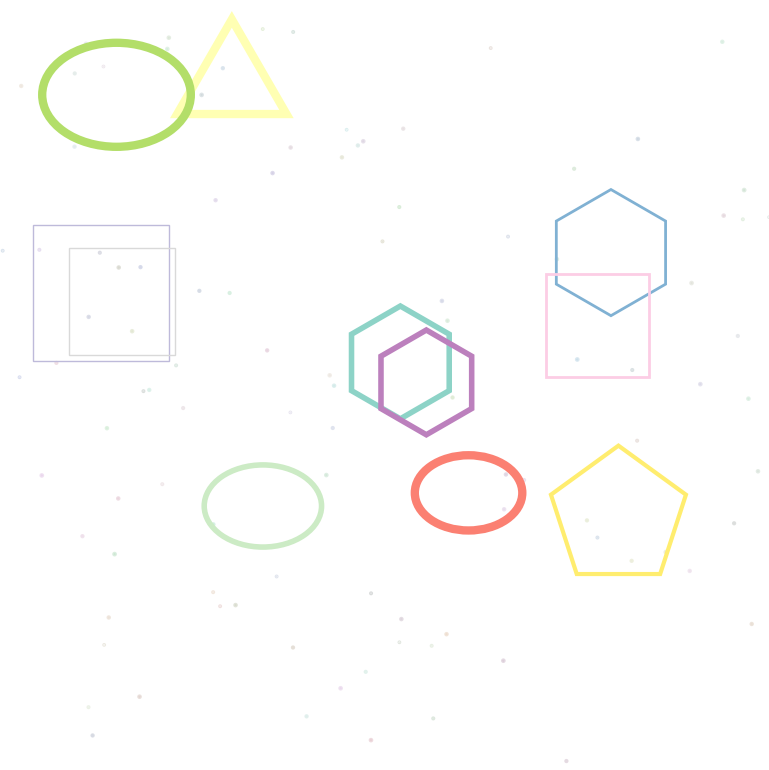[{"shape": "hexagon", "thickness": 2, "radius": 0.37, "center": [0.52, 0.529]}, {"shape": "triangle", "thickness": 3, "radius": 0.41, "center": [0.301, 0.893]}, {"shape": "square", "thickness": 0.5, "radius": 0.44, "center": [0.131, 0.62]}, {"shape": "oval", "thickness": 3, "radius": 0.35, "center": [0.609, 0.36]}, {"shape": "hexagon", "thickness": 1, "radius": 0.41, "center": [0.793, 0.672]}, {"shape": "oval", "thickness": 3, "radius": 0.48, "center": [0.151, 0.877]}, {"shape": "square", "thickness": 1, "radius": 0.33, "center": [0.776, 0.577]}, {"shape": "square", "thickness": 0.5, "radius": 0.35, "center": [0.159, 0.608]}, {"shape": "hexagon", "thickness": 2, "radius": 0.34, "center": [0.554, 0.503]}, {"shape": "oval", "thickness": 2, "radius": 0.38, "center": [0.341, 0.343]}, {"shape": "pentagon", "thickness": 1.5, "radius": 0.46, "center": [0.803, 0.329]}]